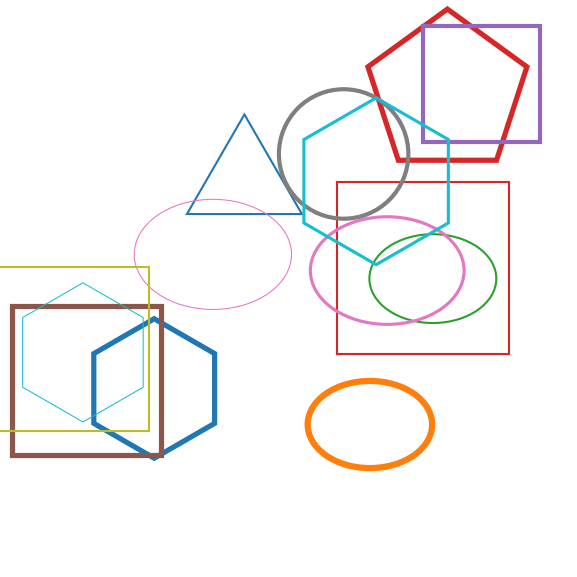[{"shape": "hexagon", "thickness": 2.5, "radius": 0.6, "center": [0.267, 0.326]}, {"shape": "triangle", "thickness": 1, "radius": 0.57, "center": [0.423, 0.686]}, {"shape": "oval", "thickness": 3, "radius": 0.54, "center": [0.641, 0.264]}, {"shape": "oval", "thickness": 1, "radius": 0.55, "center": [0.75, 0.517]}, {"shape": "pentagon", "thickness": 2.5, "radius": 0.72, "center": [0.775, 0.839]}, {"shape": "square", "thickness": 1, "radius": 0.74, "center": [0.732, 0.536]}, {"shape": "square", "thickness": 2, "radius": 0.5, "center": [0.834, 0.854]}, {"shape": "square", "thickness": 2.5, "radius": 0.65, "center": [0.15, 0.341]}, {"shape": "oval", "thickness": 0.5, "radius": 0.68, "center": [0.369, 0.559]}, {"shape": "oval", "thickness": 1.5, "radius": 0.67, "center": [0.671, 0.531]}, {"shape": "circle", "thickness": 2, "radius": 0.56, "center": [0.595, 0.733]}, {"shape": "square", "thickness": 1, "radius": 0.71, "center": [0.116, 0.395]}, {"shape": "hexagon", "thickness": 1.5, "radius": 0.72, "center": [0.651, 0.685]}, {"shape": "hexagon", "thickness": 0.5, "radius": 0.6, "center": [0.144, 0.389]}]